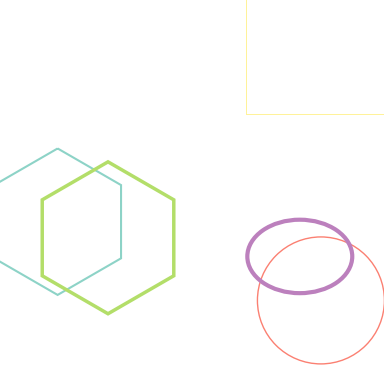[{"shape": "hexagon", "thickness": 1.5, "radius": 0.95, "center": [0.15, 0.424]}, {"shape": "circle", "thickness": 1, "radius": 0.82, "center": [0.834, 0.22]}, {"shape": "hexagon", "thickness": 2.5, "radius": 0.99, "center": [0.281, 0.382]}, {"shape": "oval", "thickness": 3, "radius": 0.68, "center": [0.779, 0.334]}, {"shape": "square", "thickness": 0.5, "radius": 0.98, "center": [0.835, 0.9]}]